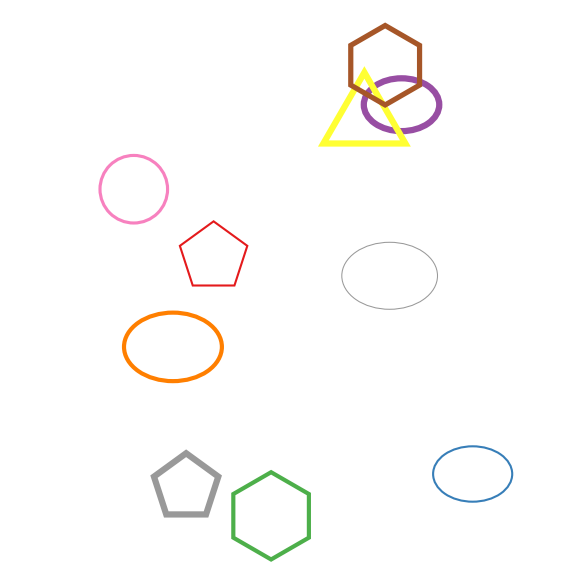[{"shape": "pentagon", "thickness": 1, "radius": 0.31, "center": [0.37, 0.554]}, {"shape": "oval", "thickness": 1, "radius": 0.34, "center": [0.818, 0.178]}, {"shape": "hexagon", "thickness": 2, "radius": 0.38, "center": [0.469, 0.106]}, {"shape": "oval", "thickness": 3, "radius": 0.33, "center": [0.695, 0.818]}, {"shape": "oval", "thickness": 2, "radius": 0.42, "center": [0.299, 0.398]}, {"shape": "triangle", "thickness": 3, "radius": 0.41, "center": [0.631, 0.792]}, {"shape": "hexagon", "thickness": 2.5, "radius": 0.34, "center": [0.667, 0.886]}, {"shape": "circle", "thickness": 1.5, "radius": 0.29, "center": [0.232, 0.671]}, {"shape": "pentagon", "thickness": 3, "radius": 0.29, "center": [0.322, 0.156]}, {"shape": "oval", "thickness": 0.5, "radius": 0.41, "center": [0.675, 0.522]}]